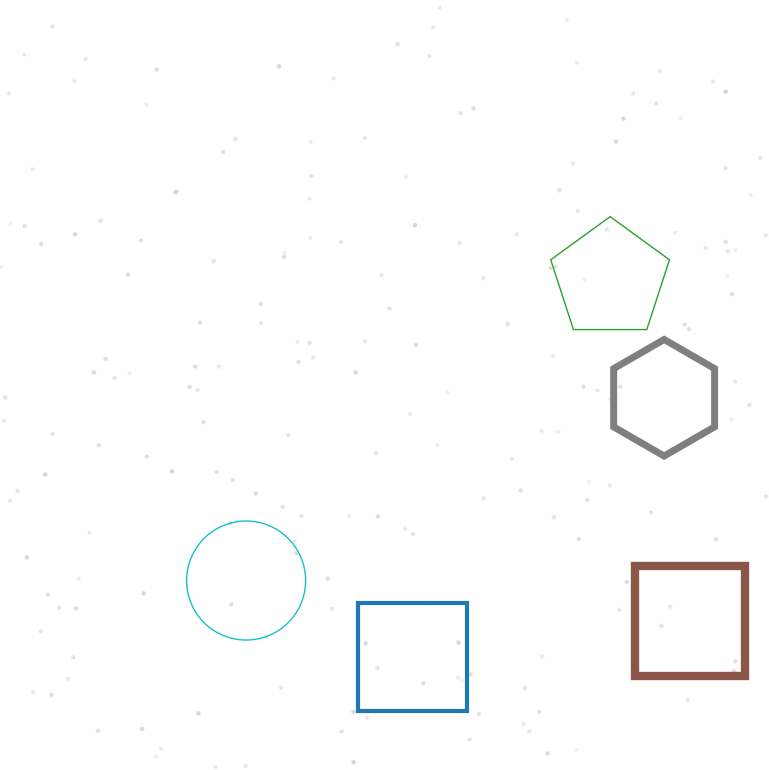[{"shape": "square", "thickness": 1.5, "radius": 0.35, "center": [0.536, 0.147]}, {"shape": "pentagon", "thickness": 0.5, "radius": 0.41, "center": [0.792, 0.638]}, {"shape": "square", "thickness": 3, "radius": 0.36, "center": [0.897, 0.194]}, {"shape": "hexagon", "thickness": 2.5, "radius": 0.38, "center": [0.863, 0.483]}, {"shape": "circle", "thickness": 0.5, "radius": 0.39, "center": [0.32, 0.246]}]